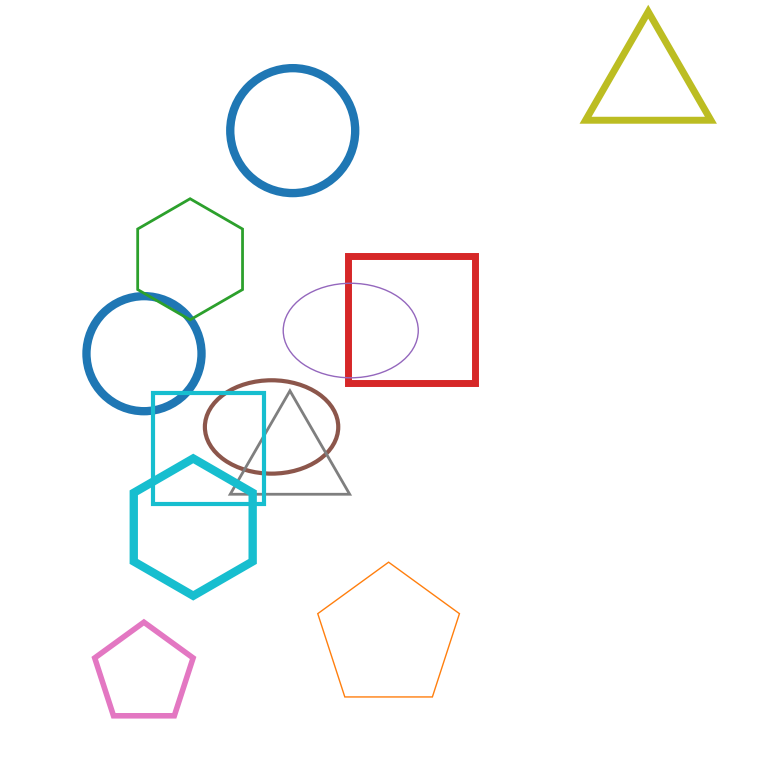[{"shape": "circle", "thickness": 3, "radius": 0.41, "center": [0.38, 0.83]}, {"shape": "circle", "thickness": 3, "radius": 0.37, "center": [0.187, 0.541]}, {"shape": "pentagon", "thickness": 0.5, "radius": 0.48, "center": [0.505, 0.173]}, {"shape": "hexagon", "thickness": 1, "radius": 0.39, "center": [0.247, 0.663]}, {"shape": "square", "thickness": 2.5, "radius": 0.41, "center": [0.534, 0.585]}, {"shape": "oval", "thickness": 0.5, "radius": 0.44, "center": [0.456, 0.571]}, {"shape": "oval", "thickness": 1.5, "radius": 0.43, "center": [0.353, 0.446]}, {"shape": "pentagon", "thickness": 2, "radius": 0.34, "center": [0.187, 0.125]}, {"shape": "triangle", "thickness": 1, "radius": 0.45, "center": [0.377, 0.403]}, {"shape": "triangle", "thickness": 2.5, "radius": 0.47, "center": [0.842, 0.891]}, {"shape": "hexagon", "thickness": 3, "radius": 0.45, "center": [0.251, 0.315]}, {"shape": "square", "thickness": 1.5, "radius": 0.36, "center": [0.27, 0.418]}]